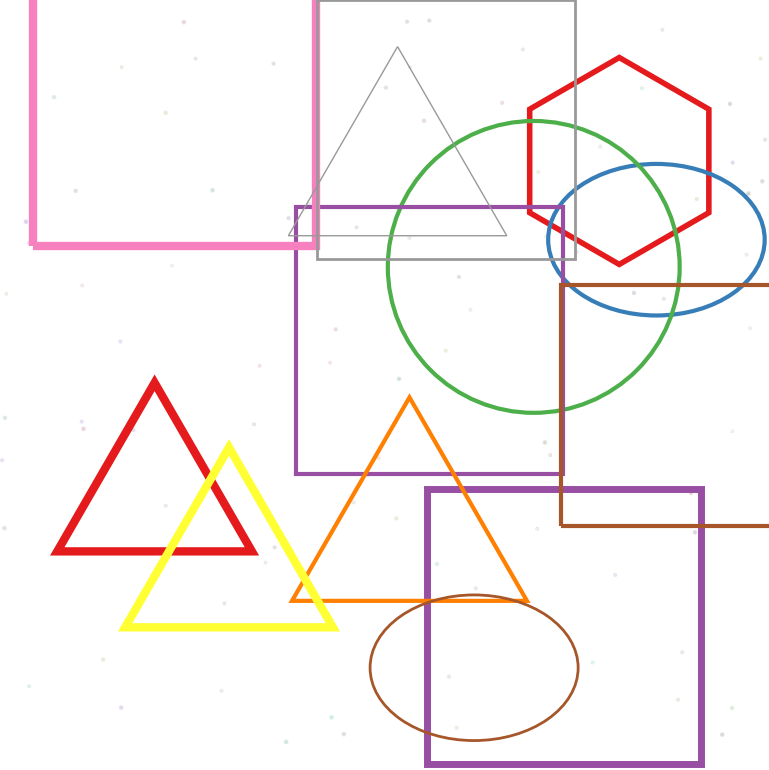[{"shape": "triangle", "thickness": 3, "radius": 0.73, "center": [0.201, 0.357]}, {"shape": "hexagon", "thickness": 2, "radius": 0.67, "center": [0.804, 0.791]}, {"shape": "oval", "thickness": 1.5, "radius": 0.7, "center": [0.853, 0.689]}, {"shape": "circle", "thickness": 1.5, "radius": 0.95, "center": [0.693, 0.653]}, {"shape": "square", "thickness": 1.5, "radius": 0.86, "center": [0.558, 0.558]}, {"shape": "square", "thickness": 2.5, "radius": 0.89, "center": [0.733, 0.186]}, {"shape": "triangle", "thickness": 1.5, "radius": 0.88, "center": [0.532, 0.308]}, {"shape": "triangle", "thickness": 3, "radius": 0.78, "center": [0.297, 0.263]}, {"shape": "square", "thickness": 1.5, "radius": 0.78, "center": [0.885, 0.473]}, {"shape": "oval", "thickness": 1, "radius": 0.68, "center": [0.616, 0.133]}, {"shape": "square", "thickness": 3, "radius": 0.92, "center": [0.227, 0.865]}, {"shape": "square", "thickness": 1, "radius": 0.84, "center": [0.579, 0.832]}, {"shape": "triangle", "thickness": 0.5, "radius": 0.82, "center": [0.516, 0.776]}]